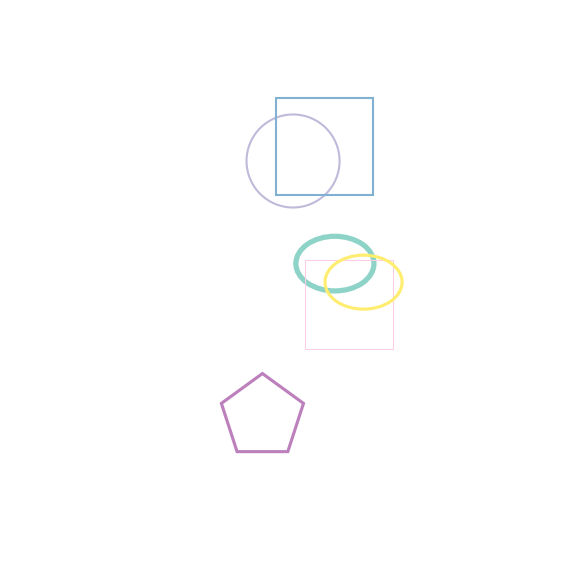[{"shape": "oval", "thickness": 2.5, "radius": 0.34, "center": [0.58, 0.543]}, {"shape": "circle", "thickness": 1, "radius": 0.4, "center": [0.507, 0.72]}, {"shape": "square", "thickness": 1, "radius": 0.42, "center": [0.562, 0.745]}, {"shape": "square", "thickness": 0.5, "radius": 0.38, "center": [0.604, 0.472]}, {"shape": "pentagon", "thickness": 1.5, "radius": 0.37, "center": [0.454, 0.278]}, {"shape": "oval", "thickness": 1.5, "radius": 0.33, "center": [0.63, 0.511]}]